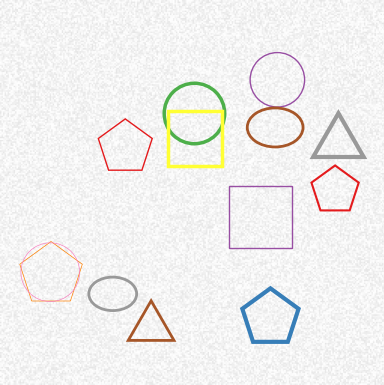[{"shape": "pentagon", "thickness": 1, "radius": 0.37, "center": [0.325, 0.618]}, {"shape": "pentagon", "thickness": 1.5, "radius": 0.32, "center": [0.87, 0.506]}, {"shape": "pentagon", "thickness": 3, "radius": 0.38, "center": [0.702, 0.174]}, {"shape": "circle", "thickness": 2.5, "radius": 0.39, "center": [0.505, 0.705]}, {"shape": "square", "thickness": 1, "radius": 0.41, "center": [0.677, 0.436]}, {"shape": "circle", "thickness": 1, "radius": 0.35, "center": [0.72, 0.793]}, {"shape": "pentagon", "thickness": 0.5, "radius": 0.43, "center": [0.133, 0.287]}, {"shape": "square", "thickness": 2.5, "radius": 0.35, "center": [0.507, 0.641]}, {"shape": "triangle", "thickness": 2, "radius": 0.34, "center": [0.393, 0.15]}, {"shape": "oval", "thickness": 2, "radius": 0.36, "center": [0.715, 0.669]}, {"shape": "circle", "thickness": 0.5, "radius": 0.38, "center": [0.131, 0.293]}, {"shape": "triangle", "thickness": 3, "radius": 0.38, "center": [0.879, 0.63]}, {"shape": "oval", "thickness": 2, "radius": 0.31, "center": [0.293, 0.237]}]